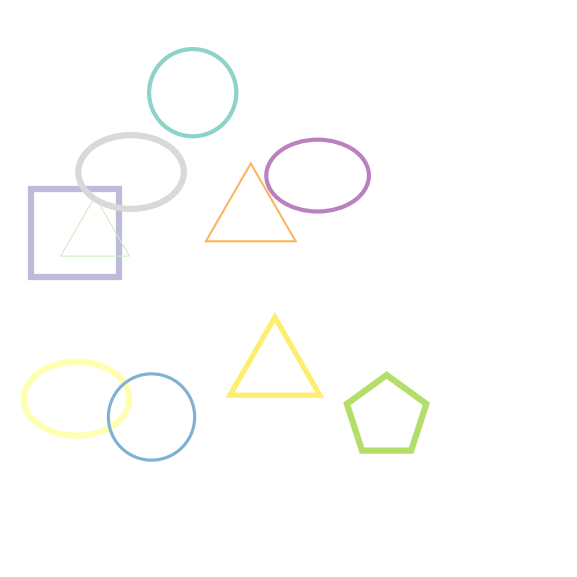[{"shape": "circle", "thickness": 2, "radius": 0.38, "center": [0.334, 0.839]}, {"shape": "oval", "thickness": 3, "radius": 0.46, "center": [0.133, 0.309]}, {"shape": "square", "thickness": 3, "radius": 0.38, "center": [0.13, 0.596]}, {"shape": "circle", "thickness": 1.5, "radius": 0.37, "center": [0.262, 0.277]}, {"shape": "triangle", "thickness": 1, "radius": 0.45, "center": [0.434, 0.626]}, {"shape": "pentagon", "thickness": 3, "radius": 0.36, "center": [0.669, 0.277]}, {"shape": "oval", "thickness": 3, "radius": 0.46, "center": [0.227, 0.701]}, {"shape": "oval", "thickness": 2, "radius": 0.44, "center": [0.55, 0.695]}, {"shape": "triangle", "thickness": 0.5, "radius": 0.34, "center": [0.164, 0.59]}, {"shape": "triangle", "thickness": 2.5, "radius": 0.45, "center": [0.476, 0.36]}]